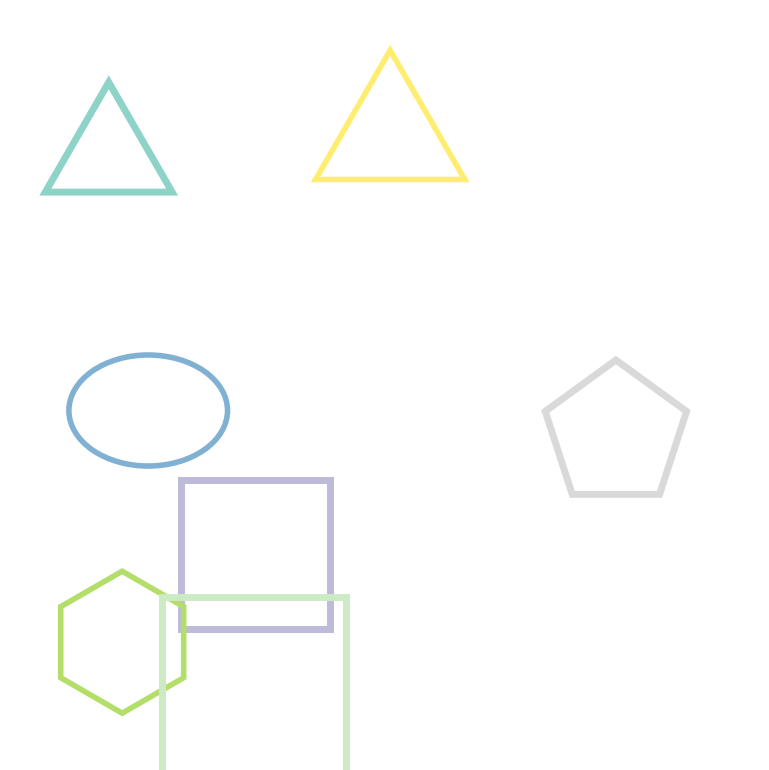[{"shape": "triangle", "thickness": 2.5, "radius": 0.48, "center": [0.141, 0.798]}, {"shape": "square", "thickness": 2.5, "radius": 0.48, "center": [0.332, 0.28]}, {"shape": "oval", "thickness": 2, "radius": 0.52, "center": [0.192, 0.467]}, {"shape": "hexagon", "thickness": 2, "radius": 0.46, "center": [0.159, 0.166]}, {"shape": "pentagon", "thickness": 2.5, "radius": 0.48, "center": [0.8, 0.436]}, {"shape": "square", "thickness": 2.5, "radius": 0.6, "center": [0.33, 0.106]}, {"shape": "triangle", "thickness": 2, "radius": 0.56, "center": [0.507, 0.823]}]